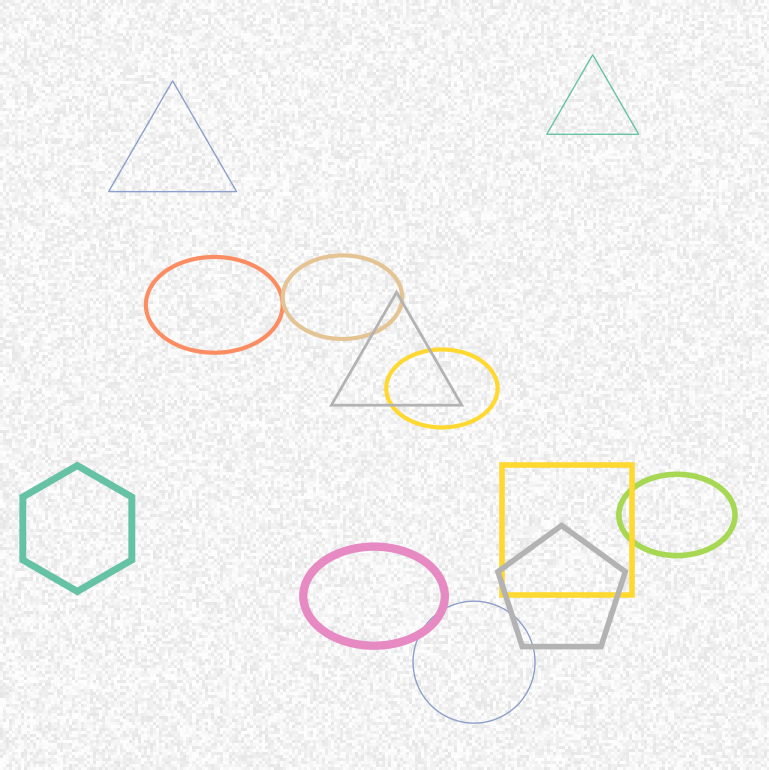[{"shape": "triangle", "thickness": 0.5, "radius": 0.34, "center": [0.77, 0.86]}, {"shape": "hexagon", "thickness": 2.5, "radius": 0.41, "center": [0.1, 0.314]}, {"shape": "oval", "thickness": 1.5, "radius": 0.44, "center": [0.278, 0.604]}, {"shape": "triangle", "thickness": 0.5, "radius": 0.48, "center": [0.224, 0.799]}, {"shape": "circle", "thickness": 0.5, "radius": 0.4, "center": [0.616, 0.14]}, {"shape": "oval", "thickness": 3, "radius": 0.46, "center": [0.486, 0.226]}, {"shape": "oval", "thickness": 2, "radius": 0.38, "center": [0.879, 0.331]}, {"shape": "oval", "thickness": 1.5, "radius": 0.36, "center": [0.574, 0.496]}, {"shape": "square", "thickness": 2, "radius": 0.42, "center": [0.736, 0.311]}, {"shape": "oval", "thickness": 1.5, "radius": 0.39, "center": [0.445, 0.614]}, {"shape": "triangle", "thickness": 1, "radius": 0.49, "center": [0.515, 0.523]}, {"shape": "pentagon", "thickness": 2, "radius": 0.43, "center": [0.729, 0.231]}]